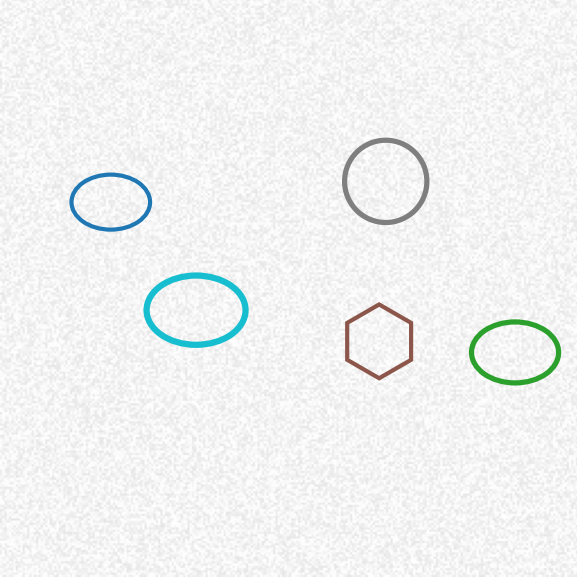[{"shape": "oval", "thickness": 2, "radius": 0.34, "center": [0.192, 0.649]}, {"shape": "oval", "thickness": 2.5, "radius": 0.38, "center": [0.892, 0.389]}, {"shape": "hexagon", "thickness": 2, "radius": 0.32, "center": [0.657, 0.408]}, {"shape": "circle", "thickness": 2.5, "radius": 0.36, "center": [0.668, 0.685]}, {"shape": "oval", "thickness": 3, "radius": 0.43, "center": [0.34, 0.462]}]